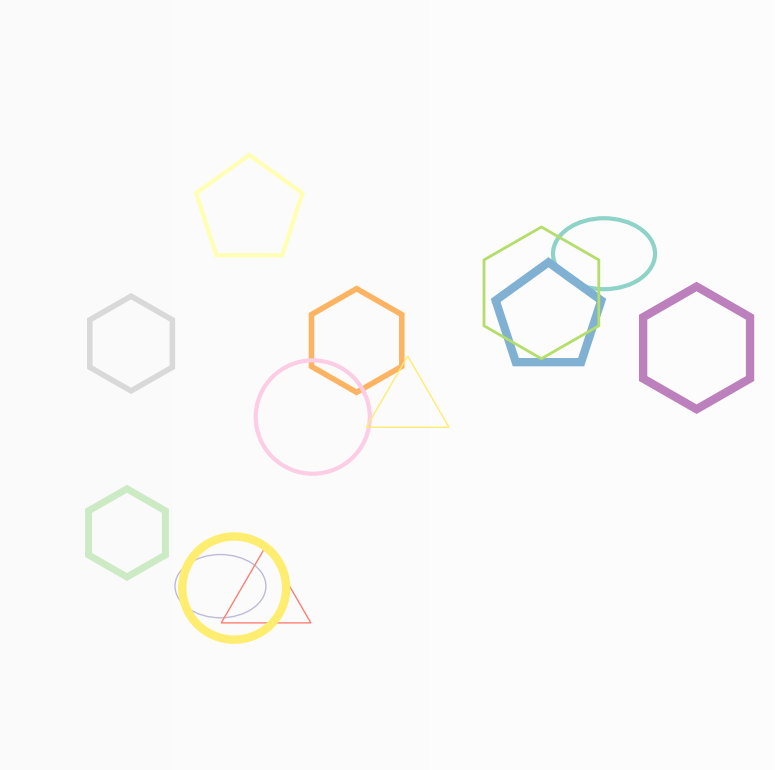[{"shape": "oval", "thickness": 1.5, "radius": 0.33, "center": [0.779, 0.67]}, {"shape": "pentagon", "thickness": 1.5, "radius": 0.36, "center": [0.322, 0.727]}, {"shape": "oval", "thickness": 0.5, "radius": 0.29, "center": [0.284, 0.239]}, {"shape": "triangle", "thickness": 0.5, "radius": 0.33, "center": [0.343, 0.224]}, {"shape": "pentagon", "thickness": 3, "radius": 0.36, "center": [0.708, 0.588]}, {"shape": "hexagon", "thickness": 2, "radius": 0.34, "center": [0.46, 0.558]}, {"shape": "hexagon", "thickness": 1, "radius": 0.43, "center": [0.699, 0.62]}, {"shape": "circle", "thickness": 1.5, "radius": 0.37, "center": [0.404, 0.458]}, {"shape": "hexagon", "thickness": 2, "radius": 0.31, "center": [0.169, 0.554]}, {"shape": "hexagon", "thickness": 3, "radius": 0.4, "center": [0.899, 0.548]}, {"shape": "hexagon", "thickness": 2.5, "radius": 0.29, "center": [0.164, 0.308]}, {"shape": "circle", "thickness": 3, "radius": 0.34, "center": [0.302, 0.236]}, {"shape": "triangle", "thickness": 0.5, "radius": 0.31, "center": [0.526, 0.476]}]